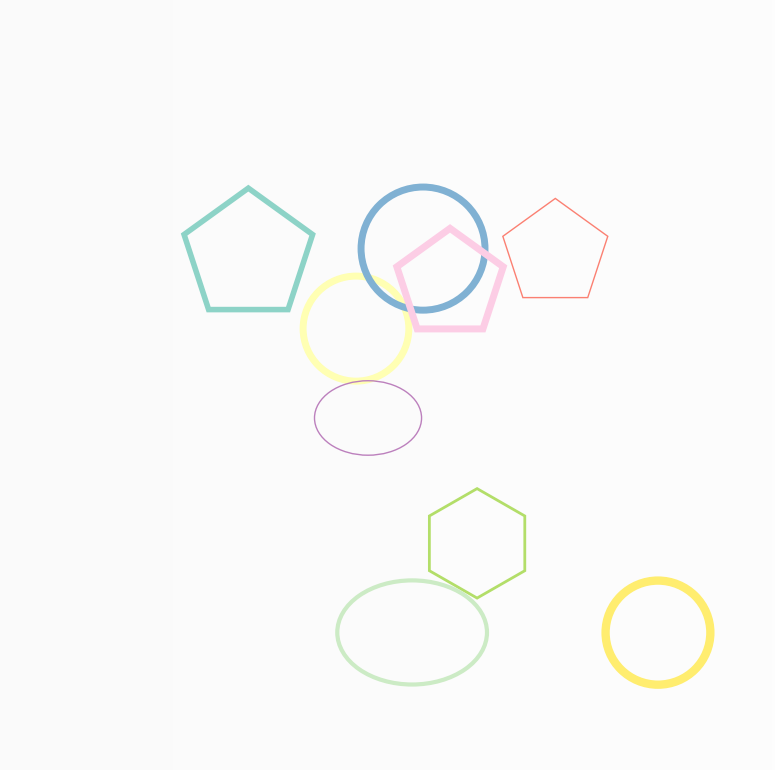[{"shape": "pentagon", "thickness": 2, "radius": 0.44, "center": [0.32, 0.668]}, {"shape": "circle", "thickness": 2.5, "radius": 0.34, "center": [0.459, 0.573]}, {"shape": "pentagon", "thickness": 0.5, "radius": 0.36, "center": [0.717, 0.671]}, {"shape": "circle", "thickness": 2.5, "radius": 0.4, "center": [0.546, 0.677]}, {"shape": "hexagon", "thickness": 1, "radius": 0.36, "center": [0.616, 0.294]}, {"shape": "pentagon", "thickness": 2.5, "radius": 0.36, "center": [0.581, 0.631]}, {"shape": "oval", "thickness": 0.5, "radius": 0.35, "center": [0.475, 0.457]}, {"shape": "oval", "thickness": 1.5, "radius": 0.48, "center": [0.532, 0.179]}, {"shape": "circle", "thickness": 3, "radius": 0.34, "center": [0.849, 0.178]}]